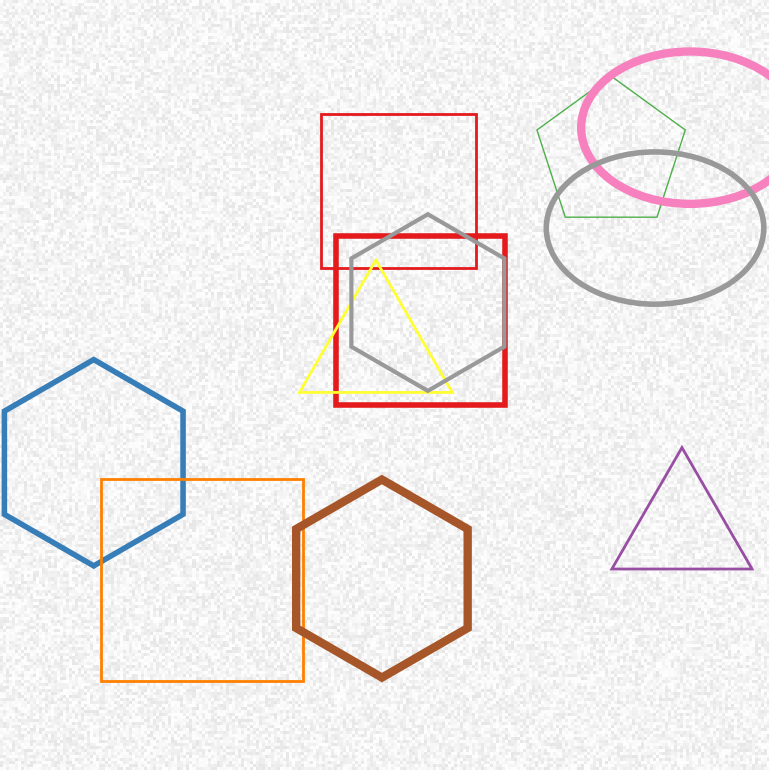[{"shape": "square", "thickness": 1, "radius": 0.5, "center": [0.517, 0.752]}, {"shape": "square", "thickness": 2, "radius": 0.55, "center": [0.546, 0.583]}, {"shape": "hexagon", "thickness": 2, "radius": 0.67, "center": [0.122, 0.399]}, {"shape": "pentagon", "thickness": 0.5, "radius": 0.51, "center": [0.794, 0.8]}, {"shape": "triangle", "thickness": 1, "radius": 0.53, "center": [0.886, 0.314]}, {"shape": "square", "thickness": 1, "radius": 0.66, "center": [0.263, 0.247]}, {"shape": "triangle", "thickness": 1, "radius": 0.57, "center": [0.488, 0.548]}, {"shape": "hexagon", "thickness": 3, "radius": 0.64, "center": [0.496, 0.249]}, {"shape": "oval", "thickness": 3, "radius": 0.71, "center": [0.896, 0.834]}, {"shape": "oval", "thickness": 2, "radius": 0.71, "center": [0.851, 0.704]}, {"shape": "hexagon", "thickness": 1.5, "radius": 0.57, "center": [0.556, 0.607]}]